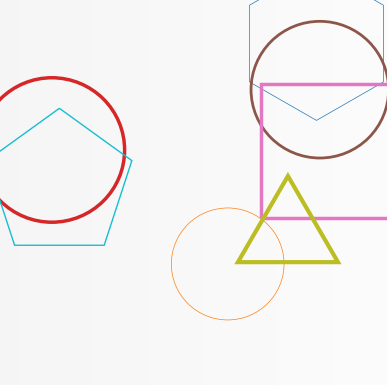[{"shape": "hexagon", "thickness": 0.5, "radius": 1.0, "center": [0.817, 0.887]}, {"shape": "circle", "thickness": 0.5, "radius": 0.73, "center": [0.588, 0.314]}, {"shape": "circle", "thickness": 2.5, "radius": 0.94, "center": [0.134, 0.61]}, {"shape": "circle", "thickness": 2, "radius": 0.89, "center": [0.825, 0.767]}, {"shape": "square", "thickness": 2.5, "radius": 0.87, "center": [0.849, 0.607]}, {"shape": "triangle", "thickness": 3, "radius": 0.75, "center": [0.743, 0.394]}, {"shape": "pentagon", "thickness": 1, "radius": 0.98, "center": [0.153, 0.522]}]